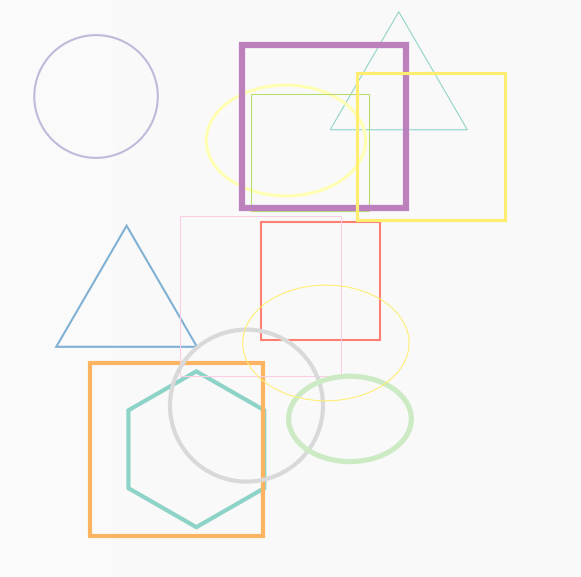[{"shape": "hexagon", "thickness": 2, "radius": 0.67, "center": [0.338, 0.221]}, {"shape": "triangle", "thickness": 0.5, "radius": 0.68, "center": [0.686, 0.843]}, {"shape": "oval", "thickness": 1.5, "radius": 0.69, "center": [0.492, 0.756]}, {"shape": "circle", "thickness": 1, "radius": 0.53, "center": [0.165, 0.832]}, {"shape": "square", "thickness": 1, "radius": 0.51, "center": [0.552, 0.512]}, {"shape": "triangle", "thickness": 1, "radius": 0.7, "center": [0.218, 0.468]}, {"shape": "square", "thickness": 2, "radius": 0.75, "center": [0.303, 0.22]}, {"shape": "square", "thickness": 0.5, "radius": 0.51, "center": [0.534, 0.735]}, {"shape": "square", "thickness": 0.5, "radius": 0.69, "center": [0.448, 0.487]}, {"shape": "circle", "thickness": 2, "radius": 0.66, "center": [0.424, 0.297]}, {"shape": "square", "thickness": 3, "radius": 0.71, "center": [0.557, 0.78]}, {"shape": "oval", "thickness": 2.5, "radius": 0.53, "center": [0.602, 0.274]}, {"shape": "oval", "thickness": 0.5, "radius": 0.72, "center": [0.561, 0.405]}, {"shape": "square", "thickness": 1.5, "radius": 0.63, "center": [0.742, 0.746]}]